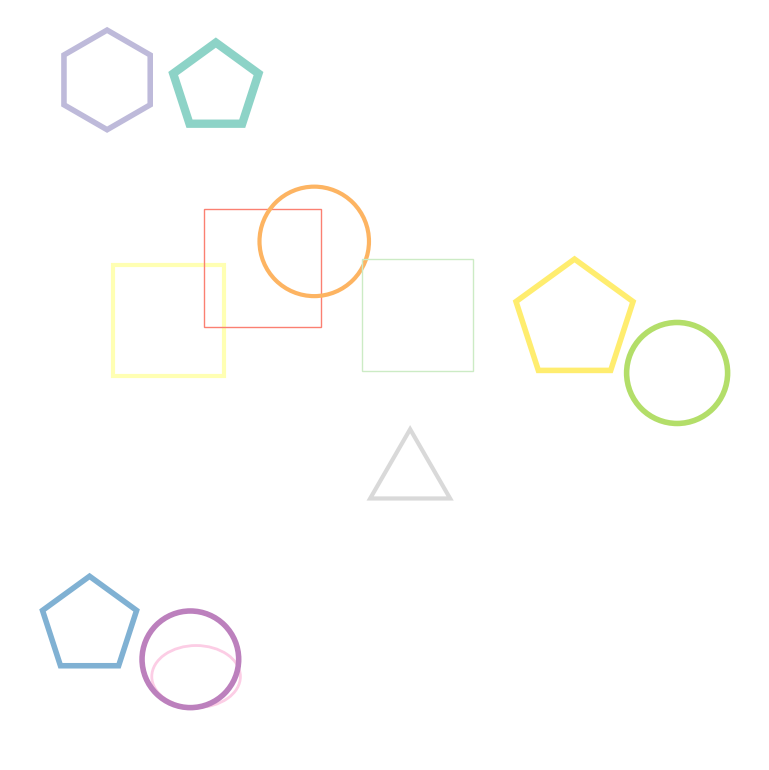[{"shape": "pentagon", "thickness": 3, "radius": 0.29, "center": [0.28, 0.886]}, {"shape": "square", "thickness": 1.5, "radius": 0.36, "center": [0.219, 0.584]}, {"shape": "hexagon", "thickness": 2, "radius": 0.32, "center": [0.139, 0.896]}, {"shape": "square", "thickness": 0.5, "radius": 0.38, "center": [0.341, 0.651]}, {"shape": "pentagon", "thickness": 2, "radius": 0.32, "center": [0.116, 0.187]}, {"shape": "circle", "thickness": 1.5, "radius": 0.36, "center": [0.408, 0.687]}, {"shape": "circle", "thickness": 2, "radius": 0.33, "center": [0.879, 0.516]}, {"shape": "oval", "thickness": 1, "radius": 0.29, "center": [0.255, 0.121]}, {"shape": "triangle", "thickness": 1.5, "radius": 0.3, "center": [0.533, 0.383]}, {"shape": "circle", "thickness": 2, "radius": 0.31, "center": [0.247, 0.144]}, {"shape": "square", "thickness": 0.5, "radius": 0.36, "center": [0.542, 0.59]}, {"shape": "pentagon", "thickness": 2, "radius": 0.4, "center": [0.746, 0.584]}]